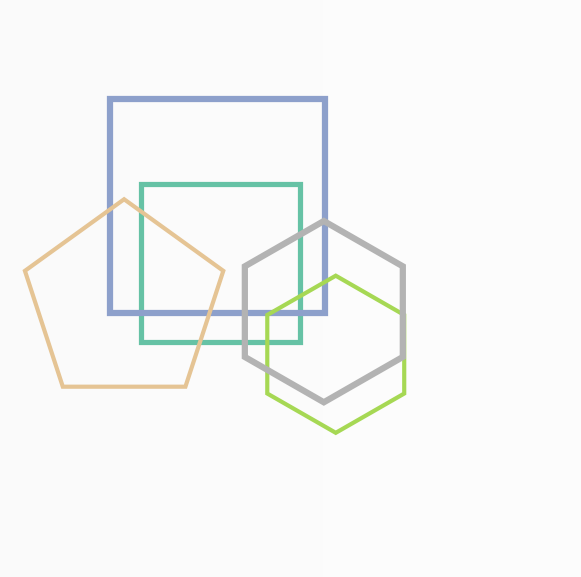[{"shape": "square", "thickness": 2.5, "radius": 0.68, "center": [0.379, 0.544]}, {"shape": "square", "thickness": 3, "radius": 0.92, "center": [0.374, 0.642]}, {"shape": "hexagon", "thickness": 2, "radius": 0.68, "center": [0.578, 0.386]}, {"shape": "pentagon", "thickness": 2, "radius": 0.9, "center": [0.214, 0.475]}, {"shape": "hexagon", "thickness": 3, "radius": 0.78, "center": [0.557, 0.459]}]